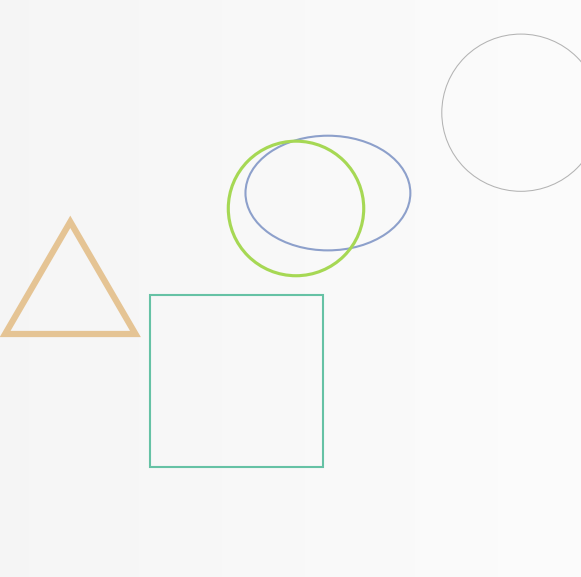[{"shape": "square", "thickness": 1, "radius": 0.75, "center": [0.407, 0.34]}, {"shape": "oval", "thickness": 1, "radius": 0.71, "center": [0.564, 0.665]}, {"shape": "circle", "thickness": 1.5, "radius": 0.58, "center": [0.509, 0.638]}, {"shape": "triangle", "thickness": 3, "radius": 0.65, "center": [0.121, 0.486]}, {"shape": "circle", "thickness": 0.5, "radius": 0.68, "center": [0.896, 0.804]}]